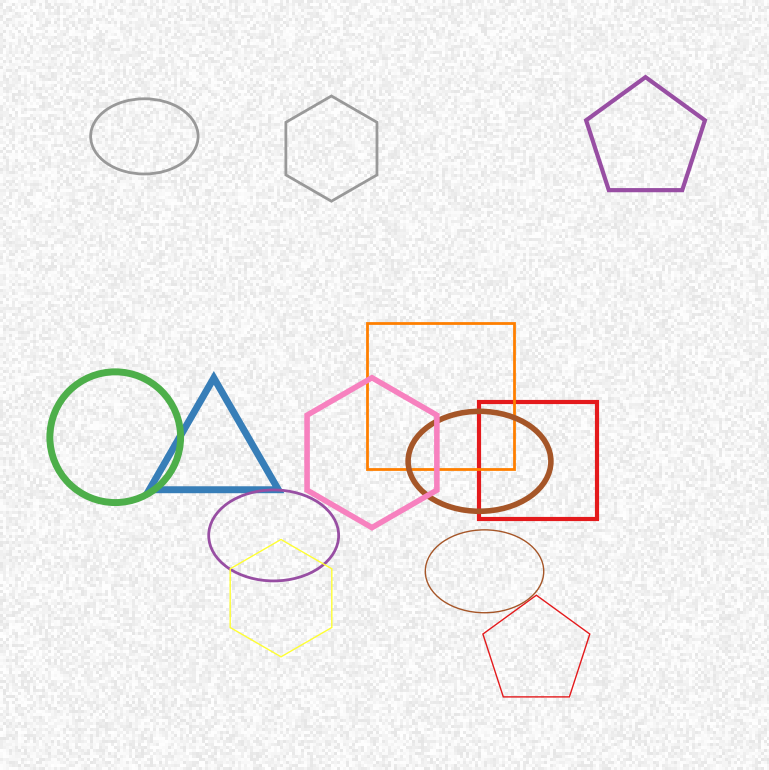[{"shape": "square", "thickness": 1.5, "radius": 0.38, "center": [0.699, 0.402]}, {"shape": "pentagon", "thickness": 0.5, "radius": 0.36, "center": [0.697, 0.154]}, {"shape": "triangle", "thickness": 2.5, "radius": 0.48, "center": [0.278, 0.412]}, {"shape": "circle", "thickness": 2.5, "radius": 0.42, "center": [0.15, 0.432]}, {"shape": "pentagon", "thickness": 1.5, "radius": 0.41, "center": [0.838, 0.819]}, {"shape": "oval", "thickness": 1, "radius": 0.42, "center": [0.355, 0.305]}, {"shape": "square", "thickness": 1, "radius": 0.48, "center": [0.572, 0.486]}, {"shape": "hexagon", "thickness": 0.5, "radius": 0.38, "center": [0.365, 0.223]}, {"shape": "oval", "thickness": 2, "radius": 0.46, "center": [0.623, 0.401]}, {"shape": "oval", "thickness": 0.5, "radius": 0.38, "center": [0.629, 0.258]}, {"shape": "hexagon", "thickness": 2, "radius": 0.49, "center": [0.483, 0.412]}, {"shape": "hexagon", "thickness": 1, "radius": 0.34, "center": [0.43, 0.807]}, {"shape": "oval", "thickness": 1, "radius": 0.35, "center": [0.187, 0.823]}]